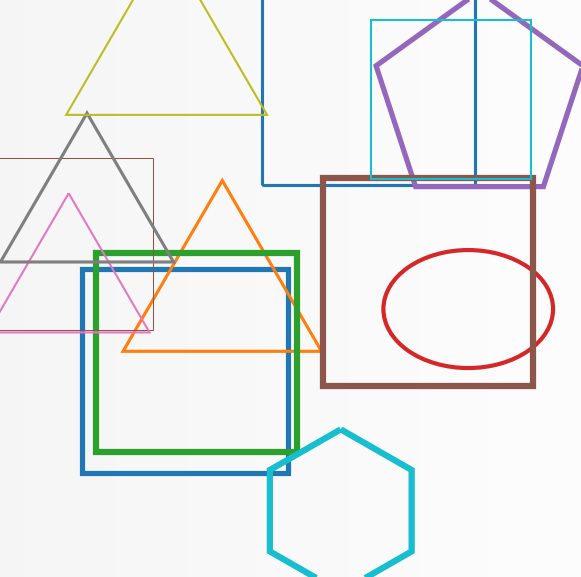[{"shape": "square", "thickness": 1.5, "radius": 0.91, "center": [0.634, 0.861]}, {"shape": "square", "thickness": 2.5, "radius": 0.89, "center": [0.318, 0.357]}, {"shape": "triangle", "thickness": 1.5, "radius": 0.99, "center": [0.382, 0.489]}, {"shape": "square", "thickness": 3, "radius": 0.86, "center": [0.338, 0.388]}, {"shape": "oval", "thickness": 2, "radius": 0.73, "center": [0.806, 0.464]}, {"shape": "pentagon", "thickness": 2.5, "radius": 0.94, "center": [0.825, 0.827]}, {"shape": "square", "thickness": 3, "radius": 0.9, "center": [0.737, 0.511]}, {"shape": "square", "thickness": 0.5, "radius": 0.74, "center": [0.115, 0.577]}, {"shape": "triangle", "thickness": 1, "radius": 0.8, "center": [0.118, 0.504]}, {"shape": "triangle", "thickness": 1.5, "radius": 0.86, "center": [0.15, 0.631]}, {"shape": "triangle", "thickness": 1, "radius": 1.0, "center": [0.287, 0.9]}, {"shape": "square", "thickness": 1, "radius": 0.69, "center": [0.776, 0.827]}, {"shape": "hexagon", "thickness": 3, "radius": 0.7, "center": [0.586, 0.115]}]